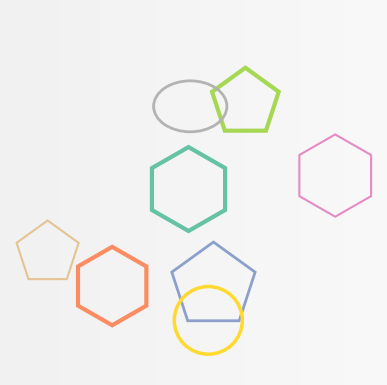[{"shape": "hexagon", "thickness": 3, "radius": 0.54, "center": [0.486, 0.509]}, {"shape": "hexagon", "thickness": 3, "radius": 0.51, "center": [0.289, 0.257]}, {"shape": "pentagon", "thickness": 2, "radius": 0.57, "center": [0.551, 0.258]}, {"shape": "hexagon", "thickness": 1.5, "radius": 0.53, "center": [0.865, 0.544]}, {"shape": "pentagon", "thickness": 3, "radius": 0.45, "center": [0.633, 0.734]}, {"shape": "circle", "thickness": 2.5, "radius": 0.44, "center": [0.538, 0.168]}, {"shape": "pentagon", "thickness": 1.5, "radius": 0.42, "center": [0.123, 0.343]}, {"shape": "oval", "thickness": 2, "radius": 0.47, "center": [0.491, 0.724]}]